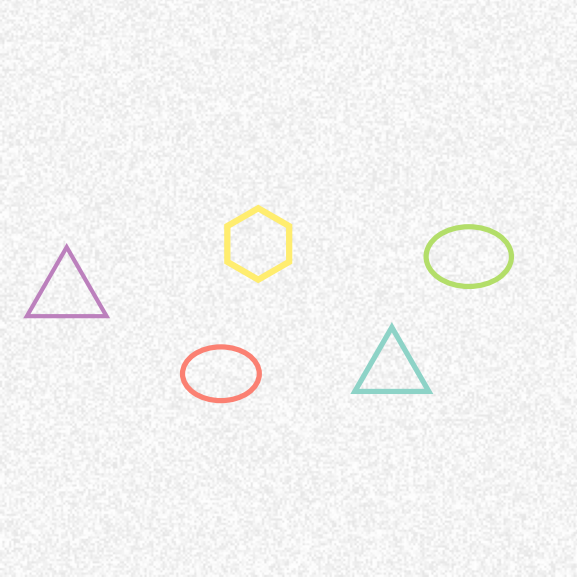[{"shape": "triangle", "thickness": 2.5, "radius": 0.37, "center": [0.679, 0.358]}, {"shape": "oval", "thickness": 2.5, "radius": 0.33, "center": [0.383, 0.352]}, {"shape": "oval", "thickness": 2.5, "radius": 0.37, "center": [0.812, 0.555]}, {"shape": "triangle", "thickness": 2, "radius": 0.4, "center": [0.115, 0.491]}, {"shape": "hexagon", "thickness": 3, "radius": 0.31, "center": [0.447, 0.577]}]